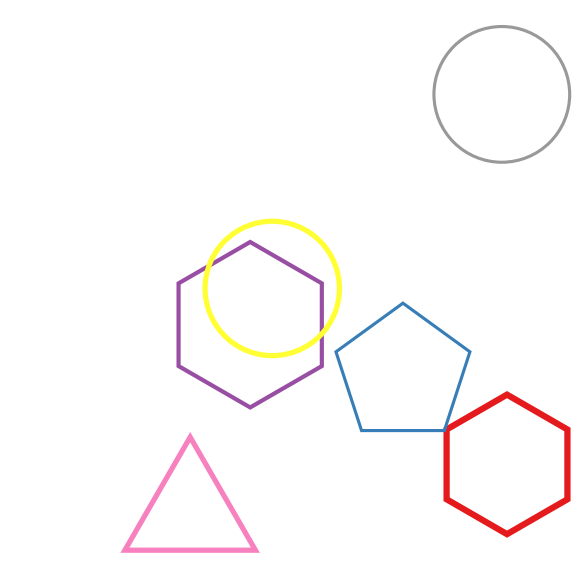[{"shape": "hexagon", "thickness": 3, "radius": 0.6, "center": [0.878, 0.195]}, {"shape": "pentagon", "thickness": 1.5, "radius": 0.61, "center": [0.698, 0.352]}, {"shape": "hexagon", "thickness": 2, "radius": 0.72, "center": [0.433, 0.437]}, {"shape": "circle", "thickness": 2.5, "radius": 0.58, "center": [0.471, 0.5]}, {"shape": "triangle", "thickness": 2.5, "radius": 0.65, "center": [0.329, 0.112]}, {"shape": "circle", "thickness": 1.5, "radius": 0.59, "center": [0.869, 0.836]}]